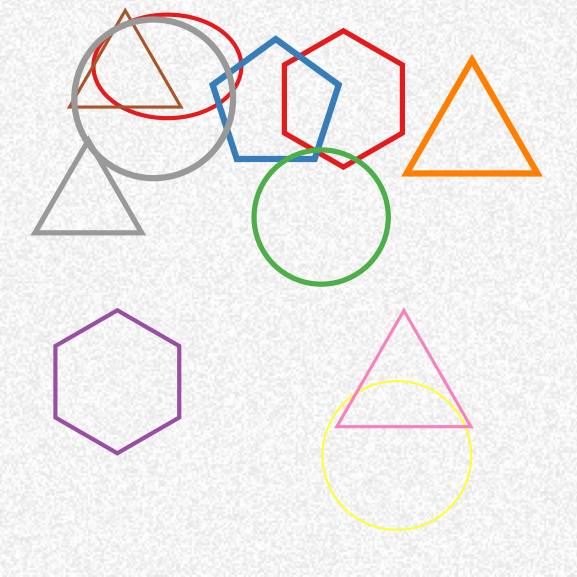[{"shape": "oval", "thickness": 2, "radius": 0.64, "center": [0.29, 0.884]}, {"shape": "hexagon", "thickness": 2.5, "radius": 0.59, "center": [0.595, 0.828]}, {"shape": "pentagon", "thickness": 3, "radius": 0.57, "center": [0.477, 0.817]}, {"shape": "circle", "thickness": 2.5, "radius": 0.58, "center": [0.556, 0.623]}, {"shape": "hexagon", "thickness": 2, "radius": 0.62, "center": [0.203, 0.338]}, {"shape": "triangle", "thickness": 3, "radius": 0.65, "center": [0.817, 0.764]}, {"shape": "circle", "thickness": 1, "radius": 0.64, "center": [0.687, 0.21]}, {"shape": "triangle", "thickness": 1.5, "radius": 0.56, "center": [0.217, 0.869]}, {"shape": "triangle", "thickness": 1.5, "radius": 0.67, "center": [0.699, 0.327]}, {"shape": "circle", "thickness": 3, "radius": 0.69, "center": [0.266, 0.828]}, {"shape": "triangle", "thickness": 2.5, "radius": 0.53, "center": [0.153, 0.649]}]